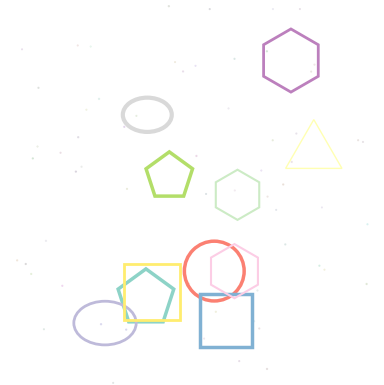[{"shape": "pentagon", "thickness": 2.5, "radius": 0.38, "center": [0.379, 0.226]}, {"shape": "triangle", "thickness": 1, "radius": 0.42, "center": [0.815, 0.605]}, {"shape": "oval", "thickness": 2, "radius": 0.4, "center": [0.273, 0.161]}, {"shape": "circle", "thickness": 2.5, "radius": 0.39, "center": [0.557, 0.296]}, {"shape": "square", "thickness": 2.5, "radius": 0.34, "center": [0.587, 0.167]}, {"shape": "pentagon", "thickness": 2.5, "radius": 0.32, "center": [0.44, 0.542]}, {"shape": "hexagon", "thickness": 1.5, "radius": 0.35, "center": [0.609, 0.296]}, {"shape": "oval", "thickness": 3, "radius": 0.32, "center": [0.383, 0.702]}, {"shape": "hexagon", "thickness": 2, "radius": 0.41, "center": [0.756, 0.843]}, {"shape": "hexagon", "thickness": 1.5, "radius": 0.33, "center": [0.617, 0.494]}, {"shape": "square", "thickness": 2, "radius": 0.36, "center": [0.394, 0.242]}]